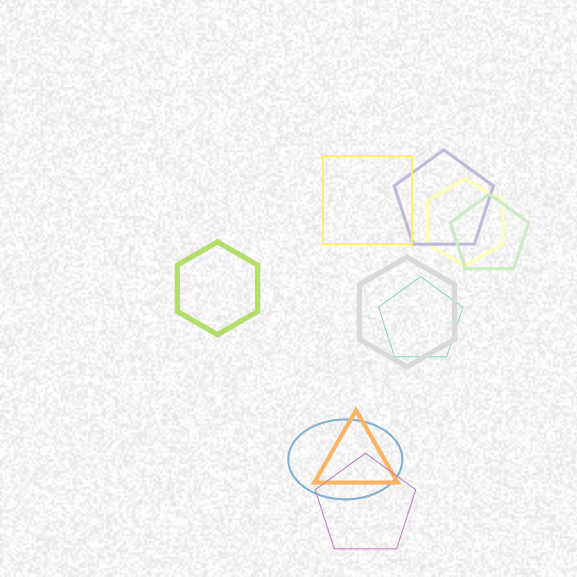[{"shape": "pentagon", "thickness": 0.5, "radius": 0.38, "center": [0.728, 0.443]}, {"shape": "hexagon", "thickness": 1.5, "radius": 0.38, "center": [0.805, 0.614]}, {"shape": "pentagon", "thickness": 1.5, "radius": 0.45, "center": [0.768, 0.649]}, {"shape": "oval", "thickness": 1, "radius": 0.49, "center": [0.598, 0.204]}, {"shape": "triangle", "thickness": 2, "radius": 0.42, "center": [0.617, 0.205]}, {"shape": "hexagon", "thickness": 2.5, "radius": 0.4, "center": [0.377, 0.5]}, {"shape": "hexagon", "thickness": 2.5, "radius": 0.48, "center": [0.705, 0.459]}, {"shape": "pentagon", "thickness": 0.5, "radius": 0.46, "center": [0.633, 0.123]}, {"shape": "pentagon", "thickness": 1.5, "radius": 0.36, "center": [0.848, 0.592]}, {"shape": "square", "thickness": 1, "radius": 0.38, "center": [0.637, 0.653]}]